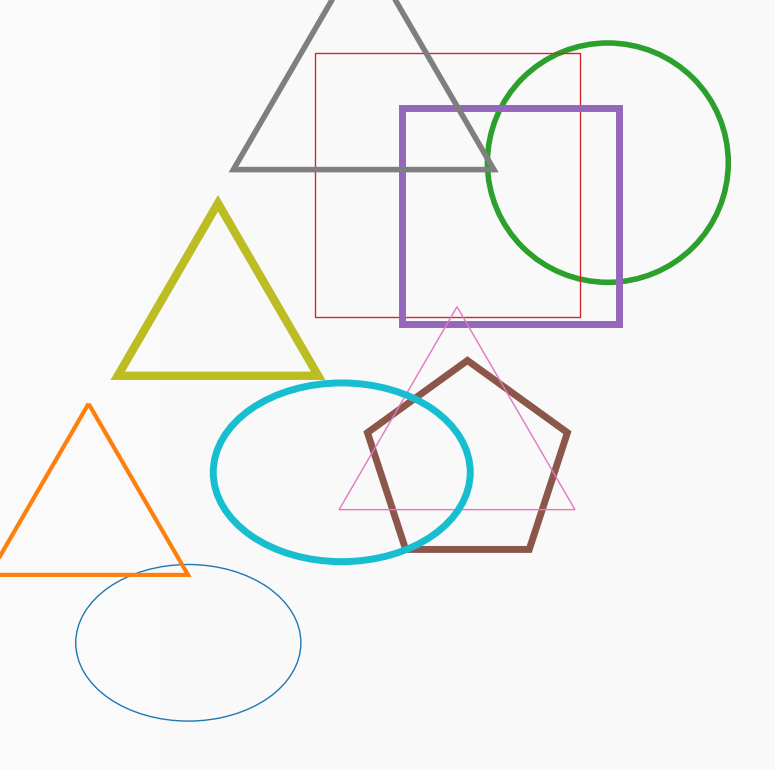[{"shape": "oval", "thickness": 0.5, "radius": 0.73, "center": [0.243, 0.165]}, {"shape": "triangle", "thickness": 1.5, "radius": 0.74, "center": [0.114, 0.327]}, {"shape": "circle", "thickness": 2, "radius": 0.78, "center": [0.784, 0.789]}, {"shape": "square", "thickness": 0.5, "radius": 0.86, "center": [0.577, 0.76]}, {"shape": "square", "thickness": 2.5, "radius": 0.7, "center": [0.659, 0.72]}, {"shape": "pentagon", "thickness": 2.5, "radius": 0.68, "center": [0.603, 0.396]}, {"shape": "triangle", "thickness": 0.5, "radius": 0.88, "center": [0.59, 0.426]}, {"shape": "triangle", "thickness": 2, "radius": 0.97, "center": [0.469, 0.877]}, {"shape": "triangle", "thickness": 3, "radius": 0.75, "center": [0.281, 0.587]}, {"shape": "oval", "thickness": 2.5, "radius": 0.83, "center": [0.441, 0.387]}]